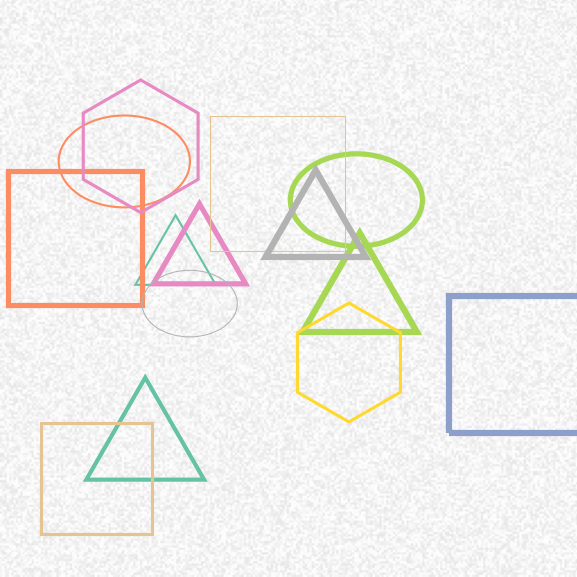[{"shape": "triangle", "thickness": 1, "radius": 0.4, "center": [0.304, 0.546]}, {"shape": "triangle", "thickness": 2, "radius": 0.59, "center": [0.251, 0.227]}, {"shape": "square", "thickness": 2.5, "radius": 0.58, "center": [0.13, 0.588]}, {"shape": "oval", "thickness": 1, "radius": 0.57, "center": [0.215, 0.72]}, {"shape": "square", "thickness": 3, "radius": 0.59, "center": [0.895, 0.368]}, {"shape": "hexagon", "thickness": 1.5, "radius": 0.57, "center": [0.244, 0.746]}, {"shape": "triangle", "thickness": 2.5, "radius": 0.46, "center": [0.345, 0.554]}, {"shape": "oval", "thickness": 2.5, "radius": 0.57, "center": [0.617, 0.653]}, {"shape": "triangle", "thickness": 3, "radius": 0.57, "center": [0.623, 0.481]}, {"shape": "hexagon", "thickness": 1.5, "radius": 0.51, "center": [0.604, 0.371]}, {"shape": "square", "thickness": 1.5, "radius": 0.48, "center": [0.167, 0.171]}, {"shape": "square", "thickness": 0.5, "radius": 0.59, "center": [0.48, 0.682]}, {"shape": "oval", "thickness": 0.5, "radius": 0.41, "center": [0.328, 0.473]}, {"shape": "triangle", "thickness": 3, "radius": 0.5, "center": [0.547, 0.604]}]